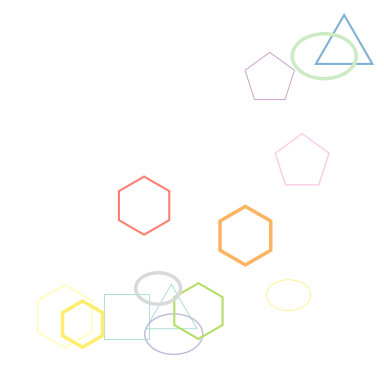[{"shape": "triangle", "thickness": 0.5, "radius": 0.39, "center": [0.445, 0.185]}, {"shape": "square", "thickness": 0.5, "radius": 0.29, "center": [0.328, 0.179]}, {"shape": "hexagon", "thickness": 1, "radius": 0.41, "center": [0.168, 0.178]}, {"shape": "oval", "thickness": 1, "radius": 0.38, "center": [0.451, 0.132]}, {"shape": "hexagon", "thickness": 1.5, "radius": 0.38, "center": [0.374, 0.466]}, {"shape": "triangle", "thickness": 1.5, "radius": 0.42, "center": [0.894, 0.876]}, {"shape": "hexagon", "thickness": 2.5, "radius": 0.38, "center": [0.637, 0.388]}, {"shape": "hexagon", "thickness": 1.5, "radius": 0.36, "center": [0.515, 0.192]}, {"shape": "pentagon", "thickness": 1, "radius": 0.37, "center": [0.785, 0.579]}, {"shape": "oval", "thickness": 2.5, "radius": 0.29, "center": [0.411, 0.251]}, {"shape": "pentagon", "thickness": 0.5, "radius": 0.34, "center": [0.701, 0.797]}, {"shape": "oval", "thickness": 2.5, "radius": 0.42, "center": [0.842, 0.854]}, {"shape": "oval", "thickness": 0.5, "radius": 0.29, "center": [0.75, 0.233]}, {"shape": "hexagon", "thickness": 2.5, "radius": 0.3, "center": [0.214, 0.158]}]